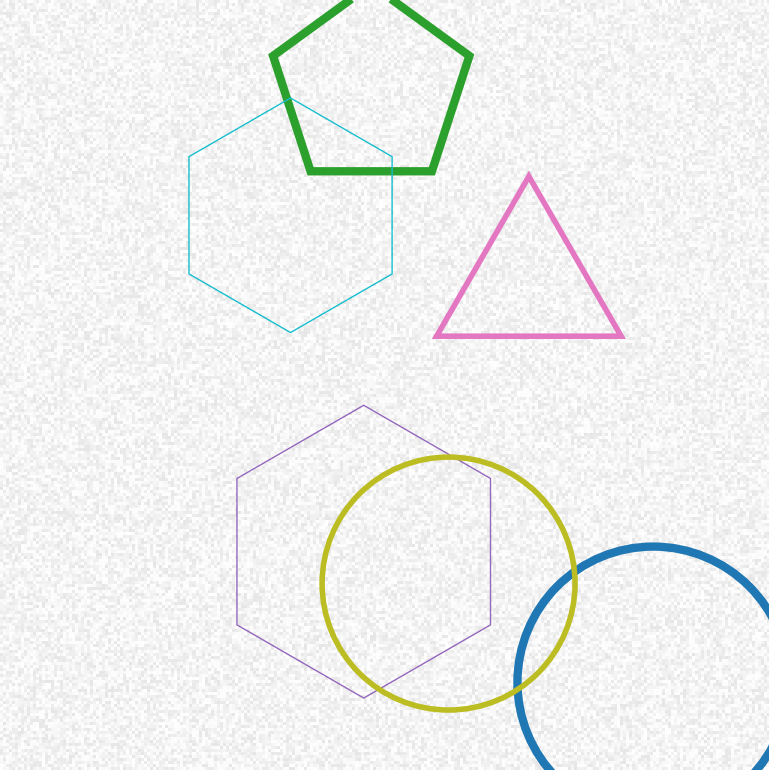[{"shape": "circle", "thickness": 3, "radius": 0.88, "center": [0.848, 0.114]}, {"shape": "pentagon", "thickness": 3, "radius": 0.67, "center": [0.482, 0.886]}, {"shape": "hexagon", "thickness": 0.5, "radius": 0.95, "center": [0.472, 0.284]}, {"shape": "triangle", "thickness": 2, "radius": 0.69, "center": [0.687, 0.633]}, {"shape": "circle", "thickness": 2, "radius": 0.82, "center": [0.583, 0.242]}, {"shape": "hexagon", "thickness": 0.5, "radius": 0.76, "center": [0.377, 0.72]}]